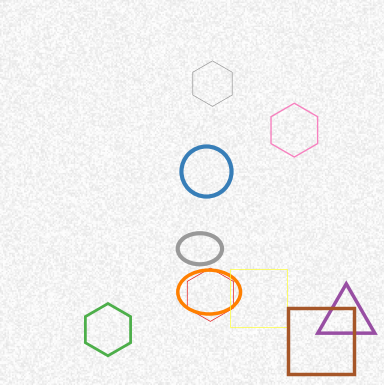[{"shape": "hexagon", "thickness": 0.5, "radius": 0.35, "center": [0.546, 0.234]}, {"shape": "circle", "thickness": 3, "radius": 0.33, "center": [0.536, 0.555]}, {"shape": "hexagon", "thickness": 2, "radius": 0.34, "center": [0.28, 0.144]}, {"shape": "triangle", "thickness": 2.5, "radius": 0.43, "center": [0.899, 0.177]}, {"shape": "oval", "thickness": 2.5, "radius": 0.41, "center": [0.543, 0.241]}, {"shape": "square", "thickness": 0.5, "radius": 0.37, "center": [0.671, 0.226]}, {"shape": "square", "thickness": 2.5, "radius": 0.43, "center": [0.834, 0.114]}, {"shape": "hexagon", "thickness": 1, "radius": 0.35, "center": [0.764, 0.662]}, {"shape": "hexagon", "thickness": 0.5, "radius": 0.3, "center": [0.552, 0.783]}, {"shape": "oval", "thickness": 3, "radius": 0.29, "center": [0.519, 0.354]}]